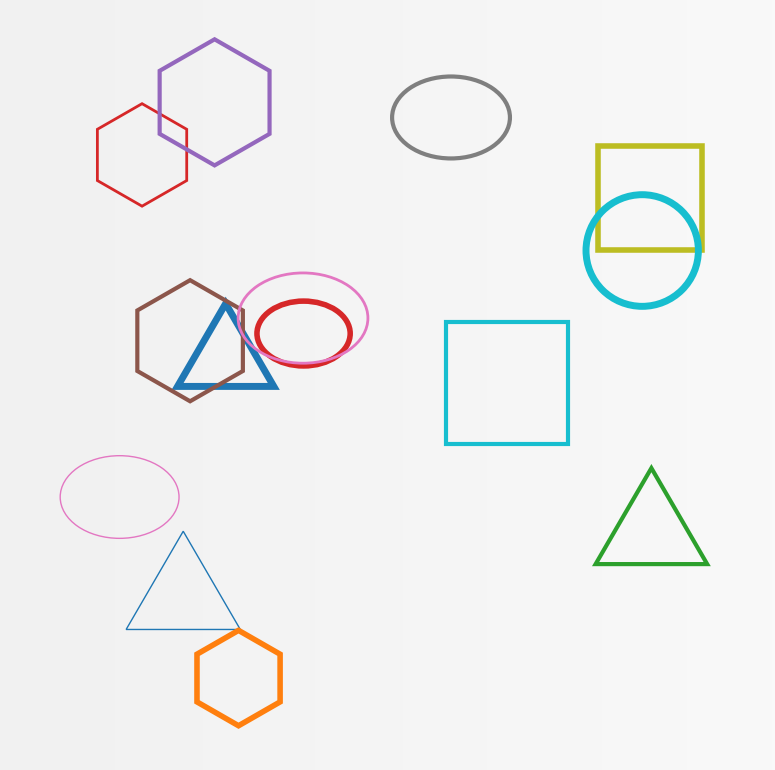[{"shape": "triangle", "thickness": 2.5, "radius": 0.36, "center": [0.291, 0.534]}, {"shape": "triangle", "thickness": 0.5, "radius": 0.43, "center": [0.236, 0.225]}, {"shape": "hexagon", "thickness": 2, "radius": 0.31, "center": [0.308, 0.119]}, {"shape": "triangle", "thickness": 1.5, "radius": 0.42, "center": [0.841, 0.309]}, {"shape": "oval", "thickness": 2, "radius": 0.3, "center": [0.392, 0.567]}, {"shape": "hexagon", "thickness": 1, "radius": 0.33, "center": [0.183, 0.799]}, {"shape": "hexagon", "thickness": 1.5, "radius": 0.41, "center": [0.277, 0.867]}, {"shape": "hexagon", "thickness": 1.5, "radius": 0.39, "center": [0.245, 0.557]}, {"shape": "oval", "thickness": 0.5, "radius": 0.38, "center": [0.154, 0.355]}, {"shape": "oval", "thickness": 1, "radius": 0.42, "center": [0.391, 0.587]}, {"shape": "oval", "thickness": 1.5, "radius": 0.38, "center": [0.582, 0.847]}, {"shape": "square", "thickness": 2, "radius": 0.34, "center": [0.839, 0.743]}, {"shape": "circle", "thickness": 2.5, "radius": 0.36, "center": [0.829, 0.675]}, {"shape": "square", "thickness": 1.5, "radius": 0.4, "center": [0.654, 0.503]}]